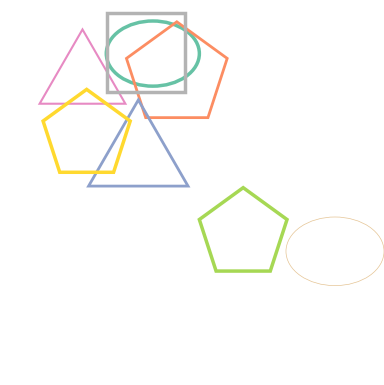[{"shape": "oval", "thickness": 2.5, "radius": 0.6, "center": [0.397, 0.861]}, {"shape": "pentagon", "thickness": 2, "radius": 0.69, "center": [0.459, 0.806]}, {"shape": "triangle", "thickness": 2, "radius": 0.75, "center": [0.359, 0.591]}, {"shape": "triangle", "thickness": 1.5, "radius": 0.64, "center": [0.214, 0.795]}, {"shape": "pentagon", "thickness": 2.5, "radius": 0.6, "center": [0.632, 0.393]}, {"shape": "pentagon", "thickness": 2.5, "radius": 0.6, "center": [0.225, 0.649]}, {"shape": "oval", "thickness": 0.5, "radius": 0.64, "center": [0.87, 0.347]}, {"shape": "square", "thickness": 2.5, "radius": 0.51, "center": [0.38, 0.864]}]